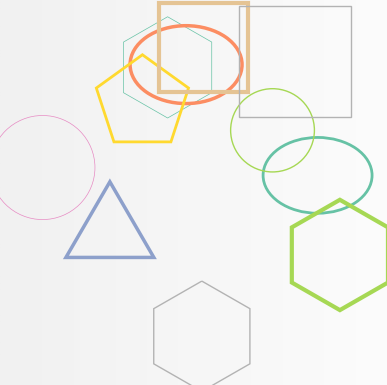[{"shape": "hexagon", "thickness": 0.5, "radius": 0.66, "center": [0.433, 0.825]}, {"shape": "oval", "thickness": 2, "radius": 0.7, "center": [0.82, 0.545]}, {"shape": "oval", "thickness": 2.5, "radius": 0.72, "center": [0.48, 0.832]}, {"shape": "triangle", "thickness": 2.5, "radius": 0.65, "center": [0.284, 0.397]}, {"shape": "circle", "thickness": 0.5, "radius": 0.68, "center": [0.11, 0.565]}, {"shape": "hexagon", "thickness": 3, "radius": 0.72, "center": [0.877, 0.338]}, {"shape": "circle", "thickness": 1, "radius": 0.54, "center": [0.703, 0.662]}, {"shape": "pentagon", "thickness": 2, "radius": 0.63, "center": [0.368, 0.733]}, {"shape": "square", "thickness": 3, "radius": 0.58, "center": [0.526, 0.876]}, {"shape": "hexagon", "thickness": 1, "radius": 0.72, "center": [0.521, 0.127]}, {"shape": "square", "thickness": 1, "radius": 0.72, "center": [0.76, 0.841]}]